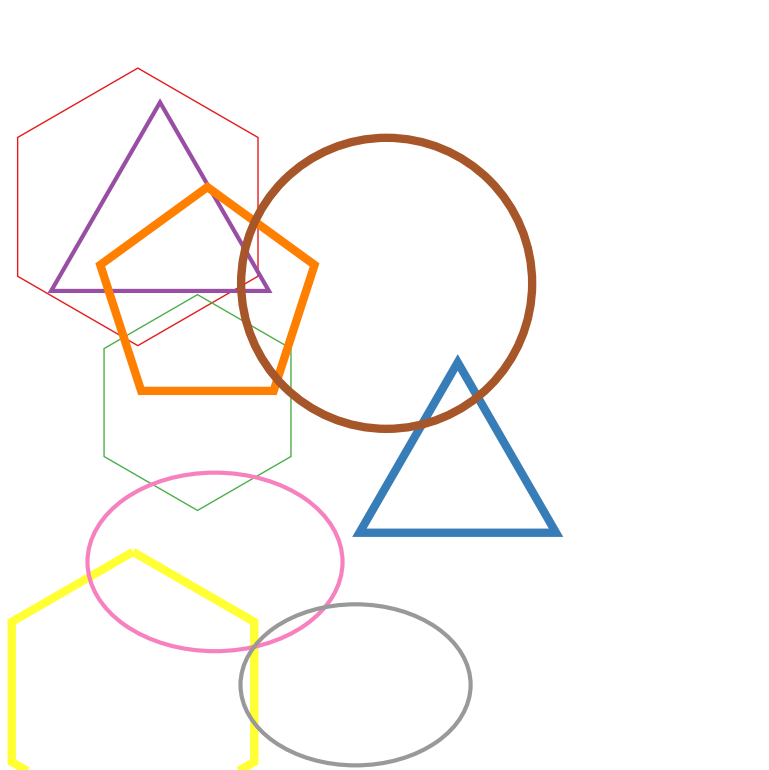[{"shape": "hexagon", "thickness": 0.5, "radius": 0.9, "center": [0.179, 0.731]}, {"shape": "triangle", "thickness": 3, "radius": 0.74, "center": [0.594, 0.382]}, {"shape": "hexagon", "thickness": 0.5, "radius": 0.7, "center": [0.257, 0.477]}, {"shape": "triangle", "thickness": 1.5, "radius": 0.82, "center": [0.208, 0.704]}, {"shape": "pentagon", "thickness": 3, "radius": 0.73, "center": [0.269, 0.611]}, {"shape": "hexagon", "thickness": 3, "radius": 0.91, "center": [0.173, 0.101]}, {"shape": "circle", "thickness": 3, "radius": 0.94, "center": [0.502, 0.632]}, {"shape": "oval", "thickness": 1.5, "radius": 0.83, "center": [0.279, 0.27]}, {"shape": "oval", "thickness": 1.5, "radius": 0.75, "center": [0.462, 0.111]}]